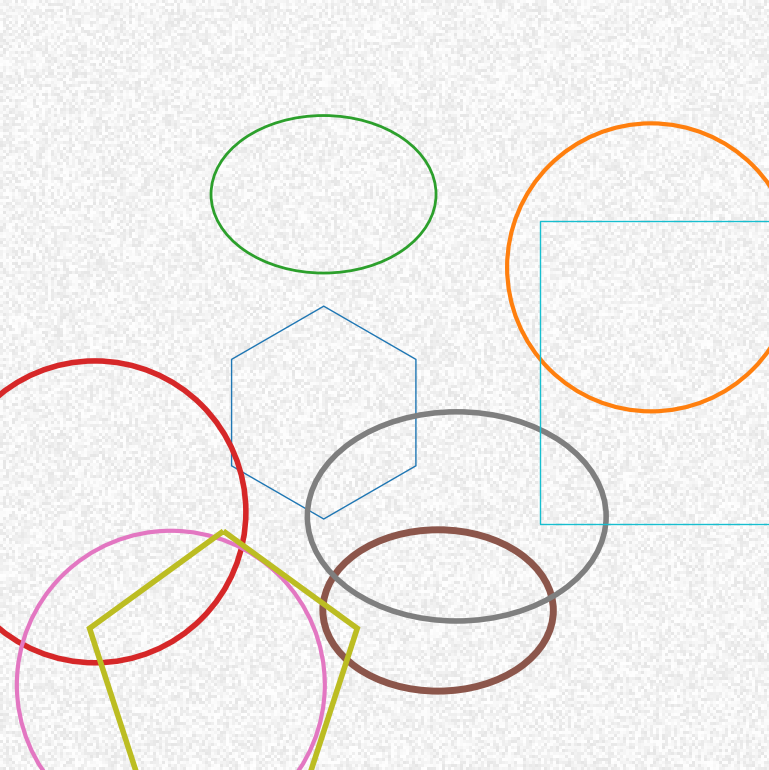[{"shape": "hexagon", "thickness": 0.5, "radius": 0.69, "center": [0.42, 0.464]}, {"shape": "circle", "thickness": 1.5, "radius": 0.94, "center": [0.846, 0.653]}, {"shape": "oval", "thickness": 1, "radius": 0.73, "center": [0.42, 0.748]}, {"shape": "circle", "thickness": 2, "radius": 0.98, "center": [0.123, 0.335]}, {"shape": "oval", "thickness": 2.5, "radius": 0.75, "center": [0.569, 0.207]}, {"shape": "circle", "thickness": 1.5, "radius": 1.0, "center": [0.222, 0.111]}, {"shape": "oval", "thickness": 2, "radius": 0.97, "center": [0.593, 0.329]}, {"shape": "pentagon", "thickness": 2, "radius": 0.91, "center": [0.29, 0.127]}, {"shape": "square", "thickness": 0.5, "radius": 0.98, "center": [0.899, 0.516]}]